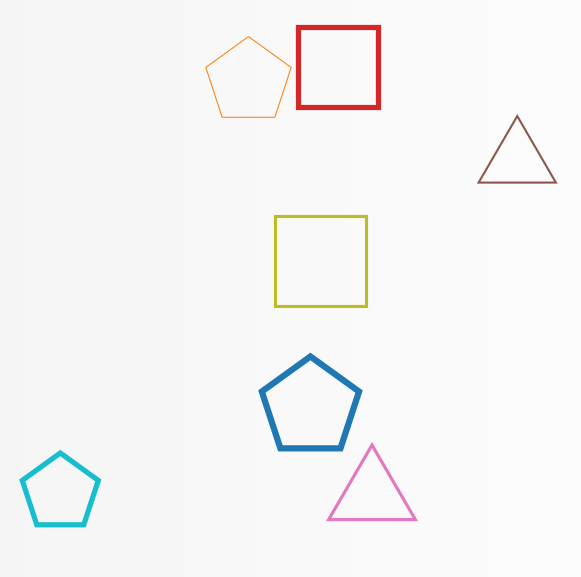[{"shape": "pentagon", "thickness": 3, "radius": 0.44, "center": [0.534, 0.294]}, {"shape": "pentagon", "thickness": 0.5, "radius": 0.39, "center": [0.428, 0.859]}, {"shape": "square", "thickness": 2.5, "radius": 0.35, "center": [0.582, 0.883]}, {"shape": "triangle", "thickness": 1, "radius": 0.38, "center": [0.89, 0.721]}, {"shape": "triangle", "thickness": 1.5, "radius": 0.43, "center": [0.64, 0.142]}, {"shape": "square", "thickness": 1.5, "radius": 0.39, "center": [0.552, 0.547]}, {"shape": "pentagon", "thickness": 2.5, "radius": 0.34, "center": [0.104, 0.146]}]